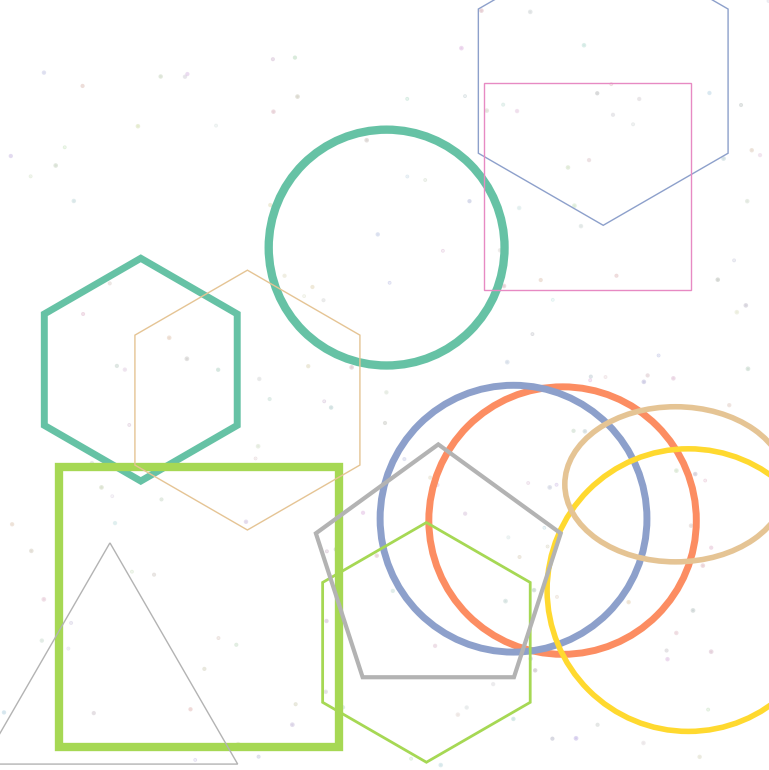[{"shape": "circle", "thickness": 3, "radius": 0.77, "center": [0.502, 0.678]}, {"shape": "hexagon", "thickness": 2.5, "radius": 0.72, "center": [0.183, 0.52]}, {"shape": "circle", "thickness": 2.5, "radius": 0.87, "center": [0.731, 0.324]}, {"shape": "hexagon", "thickness": 0.5, "radius": 0.94, "center": [0.783, 0.895]}, {"shape": "circle", "thickness": 2.5, "radius": 0.87, "center": [0.667, 0.326]}, {"shape": "square", "thickness": 0.5, "radius": 0.67, "center": [0.764, 0.758]}, {"shape": "hexagon", "thickness": 1, "radius": 0.78, "center": [0.554, 0.166]}, {"shape": "square", "thickness": 3, "radius": 0.91, "center": [0.259, 0.211]}, {"shape": "circle", "thickness": 2, "radius": 0.92, "center": [0.894, 0.234]}, {"shape": "oval", "thickness": 2, "radius": 0.72, "center": [0.877, 0.371]}, {"shape": "hexagon", "thickness": 0.5, "radius": 0.84, "center": [0.321, 0.48]}, {"shape": "pentagon", "thickness": 1.5, "radius": 0.84, "center": [0.569, 0.256]}, {"shape": "triangle", "thickness": 0.5, "radius": 0.96, "center": [0.143, 0.103]}]